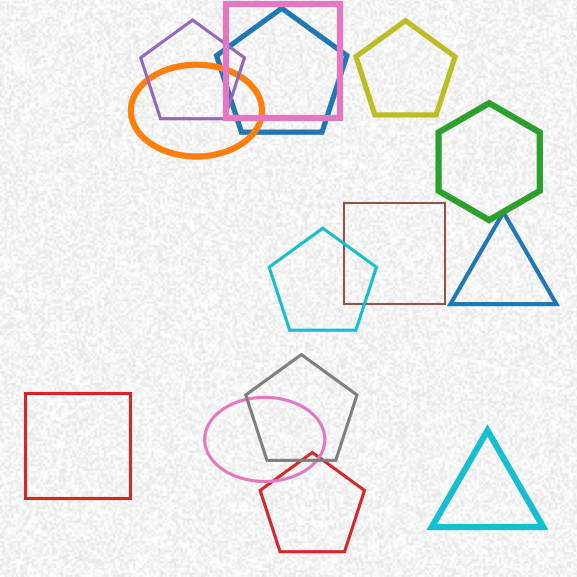[{"shape": "pentagon", "thickness": 2.5, "radius": 0.59, "center": [0.488, 0.866]}, {"shape": "triangle", "thickness": 2, "radius": 0.53, "center": [0.872, 0.526]}, {"shape": "oval", "thickness": 3, "radius": 0.57, "center": [0.34, 0.808]}, {"shape": "hexagon", "thickness": 3, "radius": 0.51, "center": [0.847, 0.719]}, {"shape": "pentagon", "thickness": 1.5, "radius": 0.47, "center": [0.541, 0.121]}, {"shape": "square", "thickness": 1.5, "radius": 0.46, "center": [0.134, 0.228]}, {"shape": "pentagon", "thickness": 1.5, "radius": 0.47, "center": [0.333, 0.87]}, {"shape": "square", "thickness": 1, "radius": 0.44, "center": [0.683, 0.56]}, {"shape": "square", "thickness": 3, "radius": 0.49, "center": [0.49, 0.894]}, {"shape": "oval", "thickness": 1.5, "radius": 0.52, "center": [0.458, 0.238]}, {"shape": "pentagon", "thickness": 1.5, "radius": 0.51, "center": [0.522, 0.284]}, {"shape": "pentagon", "thickness": 2.5, "radius": 0.45, "center": [0.702, 0.873]}, {"shape": "triangle", "thickness": 3, "radius": 0.56, "center": [0.844, 0.142]}, {"shape": "pentagon", "thickness": 1.5, "radius": 0.49, "center": [0.559, 0.506]}]